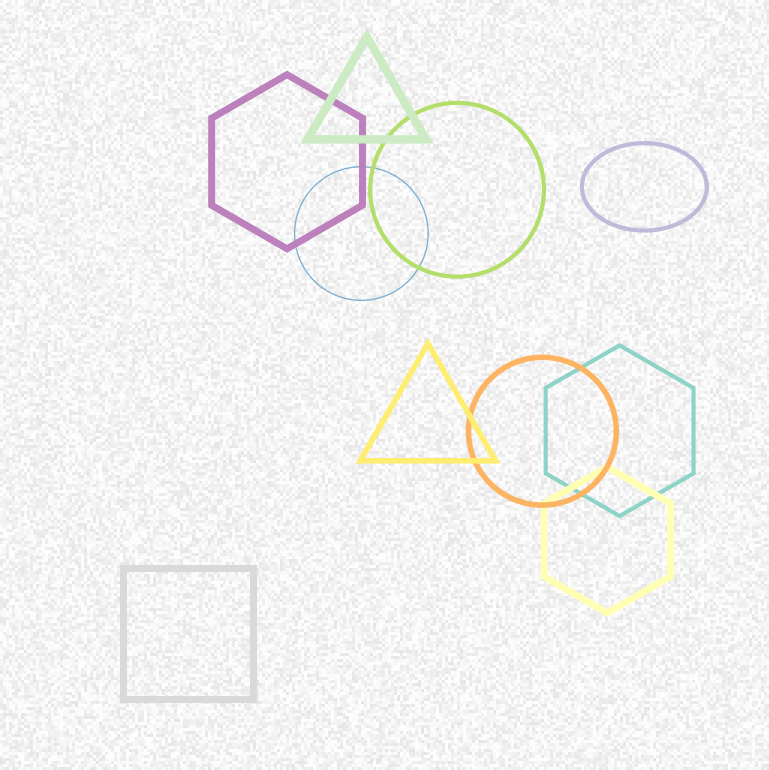[{"shape": "hexagon", "thickness": 1.5, "radius": 0.55, "center": [0.805, 0.441]}, {"shape": "hexagon", "thickness": 2.5, "radius": 0.47, "center": [0.789, 0.299]}, {"shape": "oval", "thickness": 1.5, "radius": 0.41, "center": [0.837, 0.757]}, {"shape": "circle", "thickness": 0.5, "radius": 0.43, "center": [0.469, 0.697]}, {"shape": "circle", "thickness": 2, "radius": 0.48, "center": [0.704, 0.44]}, {"shape": "circle", "thickness": 1.5, "radius": 0.56, "center": [0.594, 0.754]}, {"shape": "square", "thickness": 2.5, "radius": 0.42, "center": [0.244, 0.177]}, {"shape": "hexagon", "thickness": 2.5, "radius": 0.57, "center": [0.373, 0.79]}, {"shape": "triangle", "thickness": 3, "radius": 0.44, "center": [0.477, 0.863]}, {"shape": "triangle", "thickness": 2, "radius": 0.51, "center": [0.556, 0.452]}]